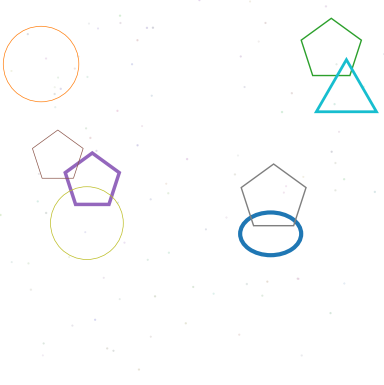[{"shape": "oval", "thickness": 3, "radius": 0.4, "center": [0.703, 0.393]}, {"shape": "circle", "thickness": 0.5, "radius": 0.49, "center": [0.107, 0.834]}, {"shape": "pentagon", "thickness": 1, "radius": 0.41, "center": [0.86, 0.87]}, {"shape": "pentagon", "thickness": 2.5, "radius": 0.37, "center": [0.24, 0.529]}, {"shape": "pentagon", "thickness": 0.5, "radius": 0.35, "center": [0.15, 0.593]}, {"shape": "pentagon", "thickness": 1, "radius": 0.44, "center": [0.711, 0.485]}, {"shape": "circle", "thickness": 0.5, "radius": 0.47, "center": [0.226, 0.42]}, {"shape": "triangle", "thickness": 2, "radius": 0.45, "center": [0.9, 0.755]}]